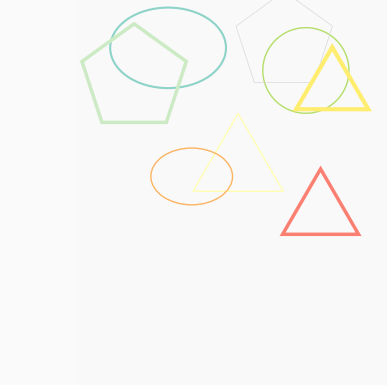[{"shape": "oval", "thickness": 1.5, "radius": 0.75, "center": [0.434, 0.876]}, {"shape": "triangle", "thickness": 1, "radius": 0.67, "center": [0.615, 0.57]}, {"shape": "triangle", "thickness": 2.5, "radius": 0.57, "center": [0.827, 0.448]}, {"shape": "oval", "thickness": 1, "radius": 0.53, "center": [0.495, 0.542]}, {"shape": "circle", "thickness": 1, "radius": 0.56, "center": [0.789, 0.817]}, {"shape": "pentagon", "thickness": 0.5, "radius": 0.65, "center": [0.733, 0.892]}, {"shape": "pentagon", "thickness": 2.5, "radius": 0.71, "center": [0.346, 0.797]}, {"shape": "triangle", "thickness": 3, "radius": 0.54, "center": [0.857, 0.77]}]